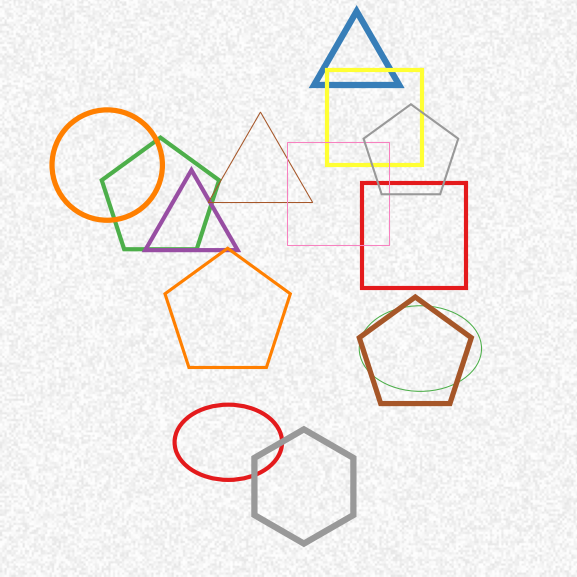[{"shape": "square", "thickness": 2, "radius": 0.45, "center": [0.716, 0.591]}, {"shape": "oval", "thickness": 2, "radius": 0.47, "center": [0.395, 0.233]}, {"shape": "triangle", "thickness": 3, "radius": 0.43, "center": [0.618, 0.895]}, {"shape": "oval", "thickness": 0.5, "radius": 0.53, "center": [0.728, 0.396]}, {"shape": "pentagon", "thickness": 2, "radius": 0.53, "center": [0.278, 0.654]}, {"shape": "triangle", "thickness": 2, "radius": 0.46, "center": [0.332, 0.612]}, {"shape": "circle", "thickness": 2.5, "radius": 0.48, "center": [0.186, 0.713]}, {"shape": "pentagon", "thickness": 1.5, "radius": 0.57, "center": [0.394, 0.455]}, {"shape": "square", "thickness": 2, "radius": 0.41, "center": [0.649, 0.796]}, {"shape": "triangle", "thickness": 0.5, "radius": 0.52, "center": [0.451, 0.701]}, {"shape": "pentagon", "thickness": 2.5, "radius": 0.51, "center": [0.719, 0.383]}, {"shape": "square", "thickness": 0.5, "radius": 0.44, "center": [0.585, 0.664]}, {"shape": "pentagon", "thickness": 1, "radius": 0.43, "center": [0.712, 0.732]}, {"shape": "hexagon", "thickness": 3, "radius": 0.49, "center": [0.526, 0.157]}]